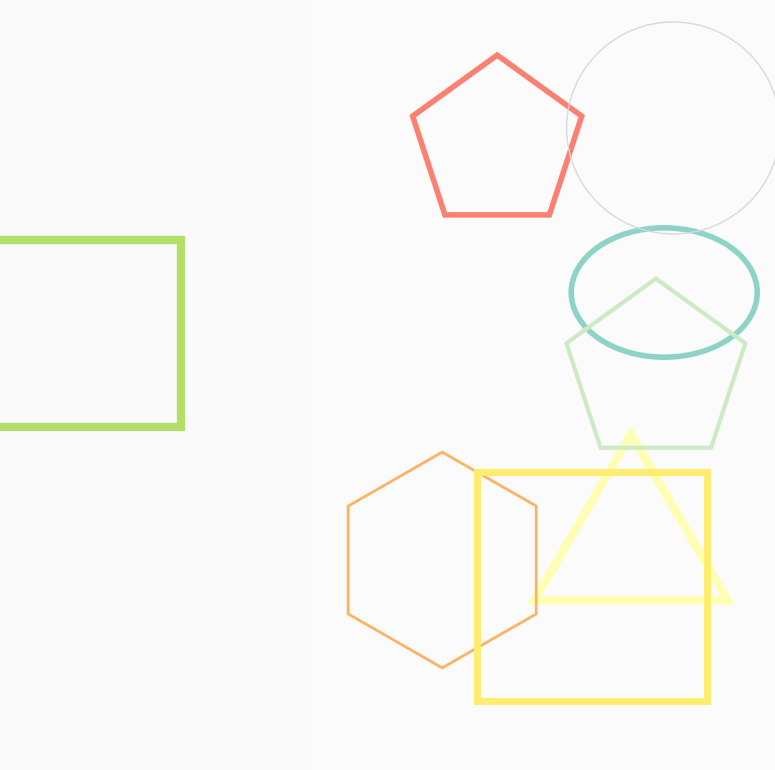[{"shape": "oval", "thickness": 2, "radius": 0.6, "center": [0.857, 0.62]}, {"shape": "triangle", "thickness": 3, "radius": 0.72, "center": [0.814, 0.292]}, {"shape": "pentagon", "thickness": 2, "radius": 0.57, "center": [0.642, 0.814]}, {"shape": "hexagon", "thickness": 1, "radius": 0.7, "center": [0.571, 0.273]}, {"shape": "square", "thickness": 3, "radius": 0.61, "center": [0.112, 0.567]}, {"shape": "circle", "thickness": 0.5, "radius": 0.69, "center": [0.869, 0.834]}, {"shape": "pentagon", "thickness": 1.5, "radius": 0.61, "center": [0.846, 0.517]}, {"shape": "square", "thickness": 2.5, "radius": 0.74, "center": [0.764, 0.239]}]